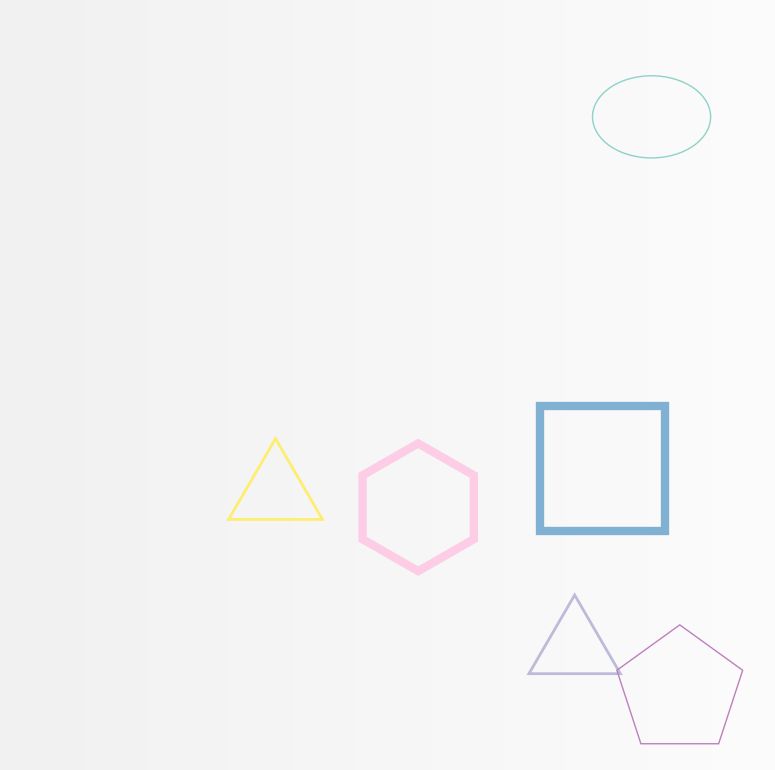[{"shape": "oval", "thickness": 0.5, "radius": 0.38, "center": [0.841, 0.848]}, {"shape": "triangle", "thickness": 1, "radius": 0.34, "center": [0.741, 0.159]}, {"shape": "square", "thickness": 3, "radius": 0.4, "center": [0.777, 0.392]}, {"shape": "hexagon", "thickness": 3, "radius": 0.41, "center": [0.54, 0.341]}, {"shape": "pentagon", "thickness": 0.5, "radius": 0.43, "center": [0.877, 0.103]}, {"shape": "triangle", "thickness": 1, "radius": 0.35, "center": [0.356, 0.36]}]